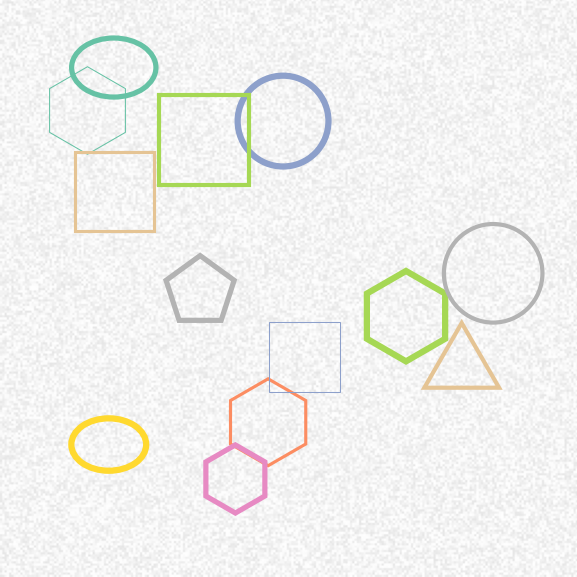[{"shape": "oval", "thickness": 2.5, "radius": 0.37, "center": [0.197, 0.882]}, {"shape": "hexagon", "thickness": 0.5, "radius": 0.38, "center": [0.152, 0.808]}, {"shape": "hexagon", "thickness": 1.5, "radius": 0.38, "center": [0.464, 0.268]}, {"shape": "square", "thickness": 0.5, "radius": 0.3, "center": [0.527, 0.381]}, {"shape": "circle", "thickness": 3, "radius": 0.39, "center": [0.49, 0.789]}, {"shape": "hexagon", "thickness": 2.5, "radius": 0.29, "center": [0.408, 0.17]}, {"shape": "hexagon", "thickness": 3, "radius": 0.39, "center": [0.703, 0.452]}, {"shape": "square", "thickness": 2, "radius": 0.39, "center": [0.354, 0.757]}, {"shape": "oval", "thickness": 3, "radius": 0.32, "center": [0.188, 0.229]}, {"shape": "square", "thickness": 1.5, "radius": 0.34, "center": [0.199, 0.668]}, {"shape": "triangle", "thickness": 2, "radius": 0.37, "center": [0.799, 0.365]}, {"shape": "circle", "thickness": 2, "radius": 0.43, "center": [0.854, 0.526]}, {"shape": "pentagon", "thickness": 2.5, "radius": 0.31, "center": [0.347, 0.495]}]